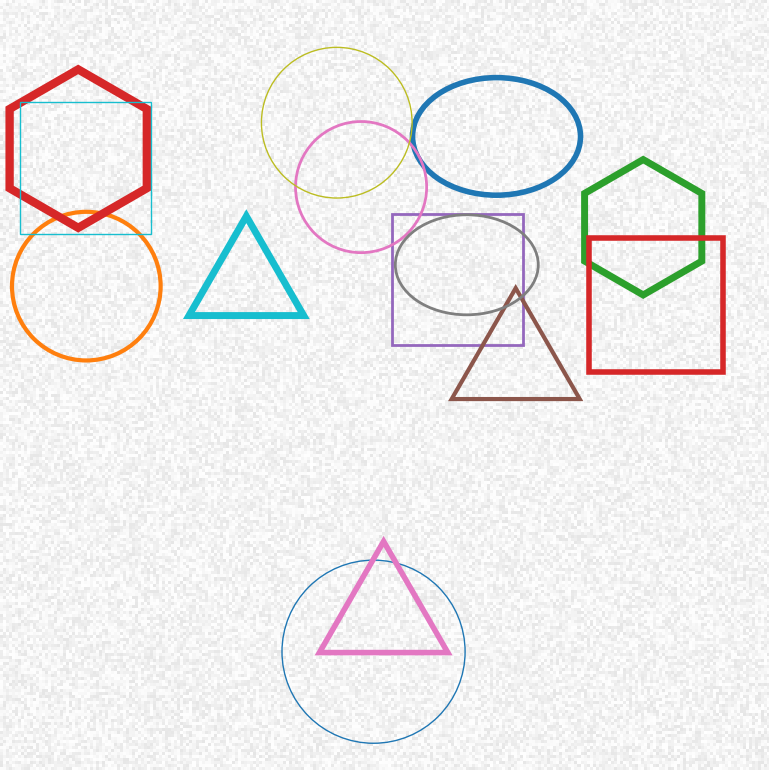[{"shape": "circle", "thickness": 0.5, "radius": 0.59, "center": [0.485, 0.154]}, {"shape": "oval", "thickness": 2, "radius": 0.55, "center": [0.645, 0.823]}, {"shape": "circle", "thickness": 1.5, "radius": 0.48, "center": [0.112, 0.628]}, {"shape": "hexagon", "thickness": 2.5, "radius": 0.44, "center": [0.835, 0.705]}, {"shape": "hexagon", "thickness": 3, "radius": 0.51, "center": [0.102, 0.807]}, {"shape": "square", "thickness": 2, "radius": 0.43, "center": [0.852, 0.604]}, {"shape": "square", "thickness": 1, "radius": 0.43, "center": [0.594, 0.637]}, {"shape": "triangle", "thickness": 1.5, "radius": 0.48, "center": [0.67, 0.53]}, {"shape": "circle", "thickness": 1, "radius": 0.43, "center": [0.469, 0.757]}, {"shape": "triangle", "thickness": 2, "radius": 0.48, "center": [0.498, 0.201]}, {"shape": "oval", "thickness": 1, "radius": 0.46, "center": [0.606, 0.656]}, {"shape": "circle", "thickness": 0.5, "radius": 0.49, "center": [0.437, 0.841]}, {"shape": "triangle", "thickness": 2.5, "radius": 0.43, "center": [0.32, 0.633]}, {"shape": "square", "thickness": 0.5, "radius": 0.43, "center": [0.111, 0.782]}]